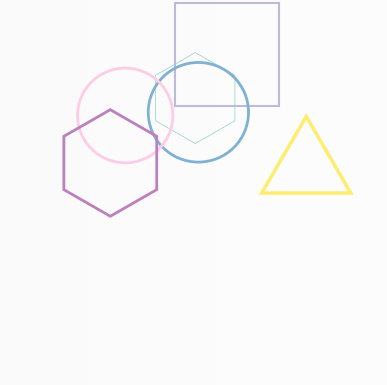[{"shape": "hexagon", "thickness": 0.5, "radius": 0.59, "center": [0.504, 0.745]}, {"shape": "square", "thickness": 1.5, "radius": 0.67, "center": [0.587, 0.859]}, {"shape": "circle", "thickness": 2, "radius": 0.65, "center": [0.512, 0.708]}, {"shape": "circle", "thickness": 2, "radius": 0.62, "center": [0.323, 0.7]}, {"shape": "hexagon", "thickness": 2, "radius": 0.69, "center": [0.285, 0.577]}, {"shape": "triangle", "thickness": 2.5, "radius": 0.66, "center": [0.79, 0.565]}]